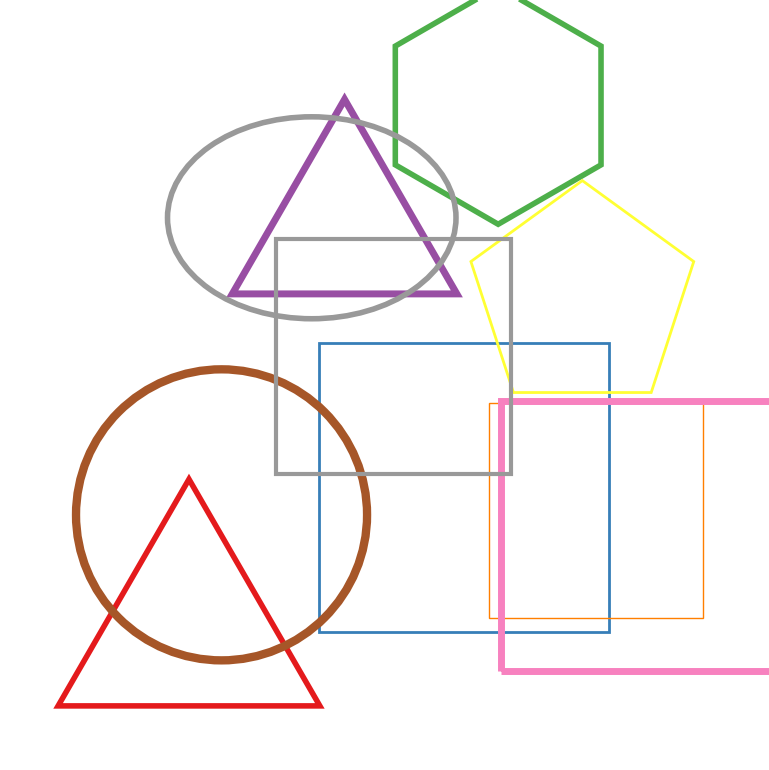[{"shape": "triangle", "thickness": 2, "radius": 0.98, "center": [0.245, 0.181]}, {"shape": "square", "thickness": 1, "radius": 0.94, "center": [0.602, 0.367]}, {"shape": "hexagon", "thickness": 2, "radius": 0.77, "center": [0.647, 0.863]}, {"shape": "triangle", "thickness": 2.5, "radius": 0.84, "center": [0.447, 0.703]}, {"shape": "square", "thickness": 0.5, "radius": 0.7, "center": [0.774, 0.337]}, {"shape": "pentagon", "thickness": 1, "radius": 0.76, "center": [0.756, 0.613]}, {"shape": "circle", "thickness": 3, "radius": 0.94, "center": [0.288, 0.331]}, {"shape": "square", "thickness": 2.5, "radius": 0.88, "center": [0.826, 0.304]}, {"shape": "oval", "thickness": 2, "radius": 0.94, "center": [0.405, 0.717]}, {"shape": "square", "thickness": 1.5, "radius": 0.76, "center": [0.512, 0.537]}]